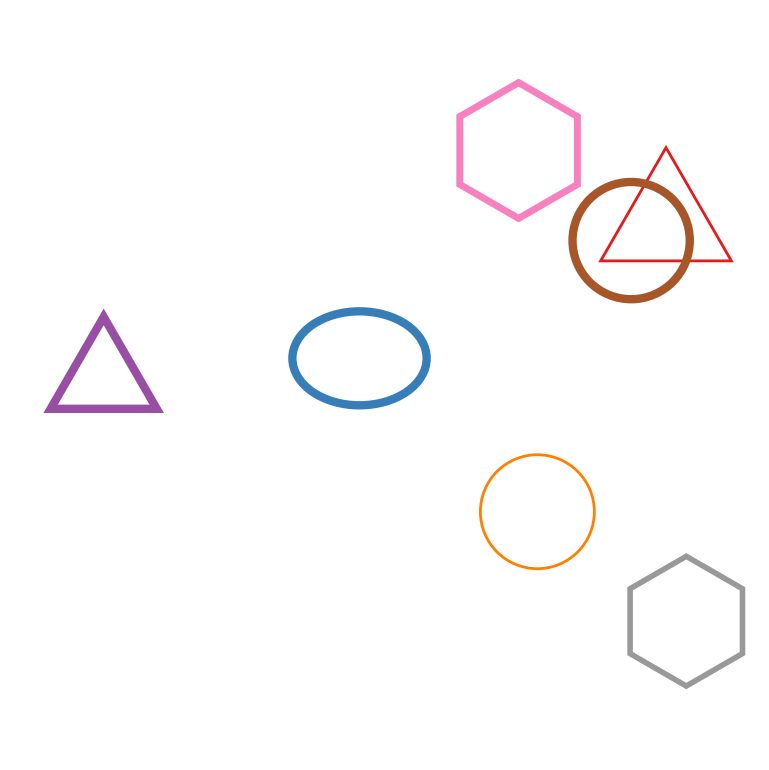[{"shape": "triangle", "thickness": 1, "radius": 0.49, "center": [0.865, 0.71]}, {"shape": "oval", "thickness": 3, "radius": 0.44, "center": [0.467, 0.535]}, {"shape": "triangle", "thickness": 3, "radius": 0.4, "center": [0.135, 0.509]}, {"shape": "circle", "thickness": 1, "radius": 0.37, "center": [0.698, 0.335]}, {"shape": "circle", "thickness": 3, "radius": 0.38, "center": [0.82, 0.688]}, {"shape": "hexagon", "thickness": 2.5, "radius": 0.44, "center": [0.673, 0.805]}, {"shape": "hexagon", "thickness": 2, "radius": 0.42, "center": [0.891, 0.193]}]